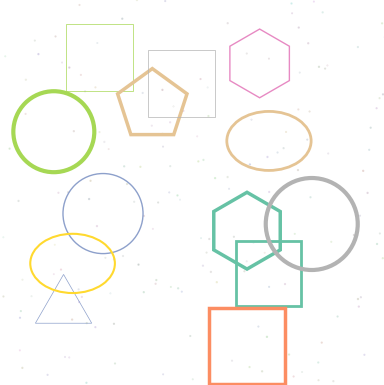[{"shape": "square", "thickness": 2, "radius": 0.42, "center": [0.698, 0.289]}, {"shape": "hexagon", "thickness": 2.5, "radius": 0.5, "center": [0.642, 0.401]}, {"shape": "square", "thickness": 2.5, "radius": 0.49, "center": [0.642, 0.102]}, {"shape": "circle", "thickness": 1, "radius": 0.52, "center": [0.268, 0.445]}, {"shape": "triangle", "thickness": 0.5, "radius": 0.42, "center": [0.165, 0.203]}, {"shape": "hexagon", "thickness": 1, "radius": 0.45, "center": [0.674, 0.835]}, {"shape": "circle", "thickness": 3, "radius": 0.53, "center": [0.14, 0.658]}, {"shape": "square", "thickness": 0.5, "radius": 0.43, "center": [0.257, 0.851]}, {"shape": "oval", "thickness": 1.5, "radius": 0.55, "center": [0.189, 0.316]}, {"shape": "pentagon", "thickness": 2.5, "radius": 0.47, "center": [0.396, 0.727]}, {"shape": "oval", "thickness": 2, "radius": 0.55, "center": [0.699, 0.634]}, {"shape": "circle", "thickness": 3, "radius": 0.6, "center": [0.81, 0.418]}, {"shape": "square", "thickness": 0.5, "radius": 0.43, "center": [0.471, 0.784]}]